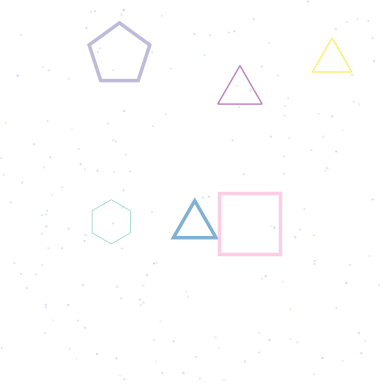[{"shape": "hexagon", "thickness": 0.5, "radius": 0.29, "center": [0.289, 0.424]}, {"shape": "pentagon", "thickness": 2.5, "radius": 0.41, "center": [0.31, 0.858]}, {"shape": "triangle", "thickness": 2.5, "radius": 0.32, "center": [0.506, 0.415]}, {"shape": "square", "thickness": 2.5, "radius": 0.4, "center": [0.647, 0.419]}, {"shape": "triangle", "thickness": 1, "radius": 0.33, "center": [0.623, 0.763]}, {"shape": "triangle", "thickness": 1, "radius": 0.3, "center": [0.863, 0.842]}]